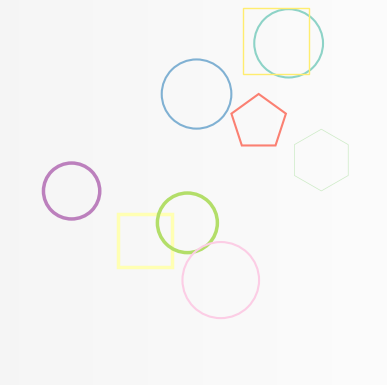[{"shape": "circle", "thickness": 1.5, "radius": 0.44, "center": [0.745, 0.887]}, {"shape": "square", "thickness": 2.5, "radius": 0.35, "center": [0.375, 0.375]}, {"shape": "pentagon", "thickness": 1.5, "radius": 0.37, "center": [0.668, 0.682]}, {"shape": "circle", "thickness": 1.5, "radius": 0.45, "center": [0.507, 0.756]}, {"shape": "circle", "thickness": 2.5, "radius": 0.39, "center": [0.484, 0.421]}, {"shape": "circle", "thickness": 1.5, "radius": 0.49, "center": [0.57, 0.272]}, {"shape": "circle", "thickness": 2.5, "radius": 0.36, "center": [0.185, 0.504]}, {"shape": "hexagon", "thickness": 0.5, "radius": 0.4, "center": [0.829, 0.584]}, {"shape": "square", "thickness": 1, "radius": 0.43, "center": [0.712, 0.894]}]